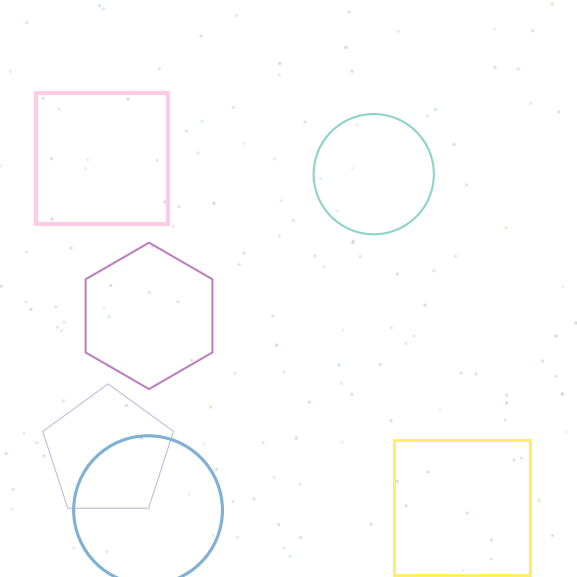[{"shape": "circle", "thickness": 1, "radius": 0.52, "center": [0.647, 0.698]}, {"shape": "pentagon", "thickness": 0.5, "radius": 0.6, "center": [0.187, 0.215]}, {"shape": "circle", "thickness": 1.5, "radius": 0.64, "center": [0.256, 0.116]}, {"shape": "square", "thickness": 2, "radius": 0.57, "center": [0.177, 0.725]}, {"shape": "hexagon", "thickness": 1, "radius": 0.63, "center": [0.258, 0.452]}, {"shape": "square", "thickness": 1.5, "radius": 0.59, "center": [0.8, 0.12]}]